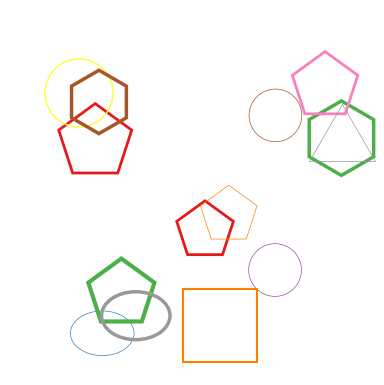[{"shape": "pentagon", "thickness": 2, "radius": 0.5, "center": [0.247, 0.631]}, {"shape": "pentagon", "thickness": 2, "radius": 0.39, "center": [0.533, 0.401]}, {"shape": "oval", "thickness": 0.5, "radius": 0.41, "center": [0.266, 0.134]}, {"shape": "hexagon", "thickness": 2.5, "radius": 0.48, "center": [0.887, 0.641]}, {"shape": "pentagon", "thickness": 3, "radius": 0.45, "center": [0.315, 0.238]}, {"shape": "circle", "thickness": 0.5, "radius": 0.34, "center": [0.714, 0.299]}, {"shape": "square", "thickness": 1.5, "radius": 0.48, "center": [0.572, 0.154]}, {"shape": "pentagon", "thickness": 0.5, "radius": 0.39, "center": [0.594, 0.442]}, {"shape": "circle", "thickness": 1, "radius": 0.44, "center": [0.205, 0.758]}, {"shape": "hexagon", "thickness": 2.5, "radius": 0.41, "center": [0.257, 0.735]}, {"shape": "circle", "thickness": 0.5, "radius": 0.34, "center": [0.715, 0.7]}, {"shape": "pentagon", "thickness": 2, "radius": 0.45, "center": [0.844, 0.777]}, {"shape": "oval", "thickness": 2.5, "radius": 0.44, "center": [0.353, 0.18]}, {"shape": "triangle", "thickness": 0.5, "radius": 0.5, "center": [0.89, 0.63]}]